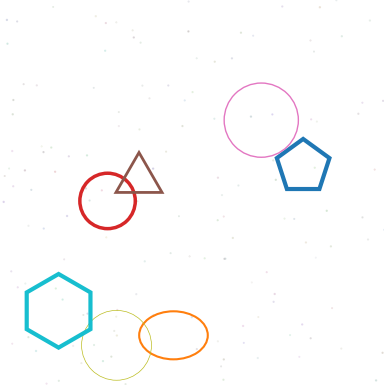[{"shape": "pentagon", "thickness": 3, "radius": 0.36, "center": [0.787, 0.567]}, {"shape": "oval", "thickness": 1.5, "radius": 0.45, "center": [0.451, 0.129]}, {"shape": "circle", "thickness": 2.5, "radius": 0.36, "center": [0.279, 0.478]}, {"shape": "triangle", "thickness": 2, "radius": 0.35, "center": [0.361, 0.535]}, {"shape": "circle", "thickness": 1, "radius": 0.48, "center": [0.679, 0.688]}, {"shape": "circle", "thickness": 0.5, "radius": 0.45, "center": [0.303, 0.103]}, {"shape": "hexagon", "thickness": 3, "radius": 0.48, "center": [0.152, 0.193]}]